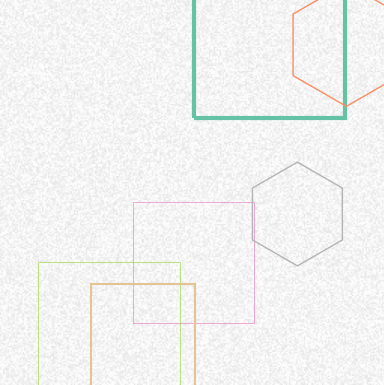[{"shape": "square", "thickness": 3, "radius": 0.98, "center": [0.701, 0.889]}, {"shape": "hexagon", "thickness": 1, "radius": 0.8, "center": [0.9, 0.884]}, {"shape": "square", "thickness": 0.5, "radius": 0.78, "center": [0.502, 0.319]}, {"shape": "square", "thickness": 0.5, "radius": 0.92, "center": [0.284, 0.135]}, {"shape": "square", "thickness": 1.5, "radius": 0.68, "center": [0.371, 0.127]}, {"shape": "hexagon", "thickness": 1, "radius": 0.67, "center": [0.772, 0.444]}]